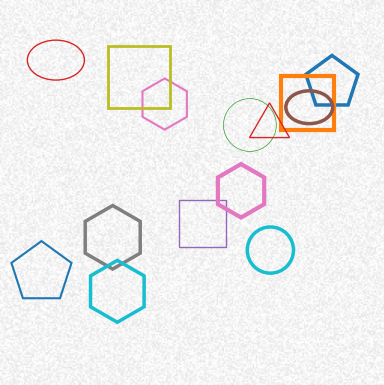[{"shape": "pentagon", "thickness": 1.5, "radius": 0.41, "center": [0.108, 0.292]}, {"shape": "pentagon", "thickness": 2.5, "radius": 0.36, "center": [0.862, 0.785]}, {"shape": "square", "thickness": 3, "radius": 0.35, "center": [0.799, 0.732]}, {"shape": "circle", "thickness": 0.5, "radius": 0.34, "center": [0.649, 0.675]}, {"shape": "oval", "thickness": 1, "radius": 0.37, "center": [0.145, 0.844]}, {"shape": "triangle", "thickness": 1, "radius": 0.3, "center": [0.7, 0.673]}, {"shape": "square", "thickness": 1, "radius": 0.31, "center": [0.526, 0.42]}, {"shape": "oval", "thickness": 2.5, "radius": 0.3, "center": [0.803, 0.721]}, {"shape": "hexagon", "thickness": 3, "radius": 0.35, "center": [0.626, 0.504]}, {"shape": "hexagon", "thickness": 1.5, "radius": 0.33, "center": [0.428, 0.73]}, {"shape": "hexagon", "thickness": 2.5, "radius": 0.41, "center": [0.293, 0.384]}, {"shape": "square", "thickness": 2, "radius": 0.4, "center": [0.361, 0.8]}, {"shape": "circle", "thickness": 2.5, "radius": 0.3, "center": [0.702, 0.35]}, {"shape": "hexagon", "thickness": 2.5, "radius": 0.4, "center": [0.305, 0.243]}]